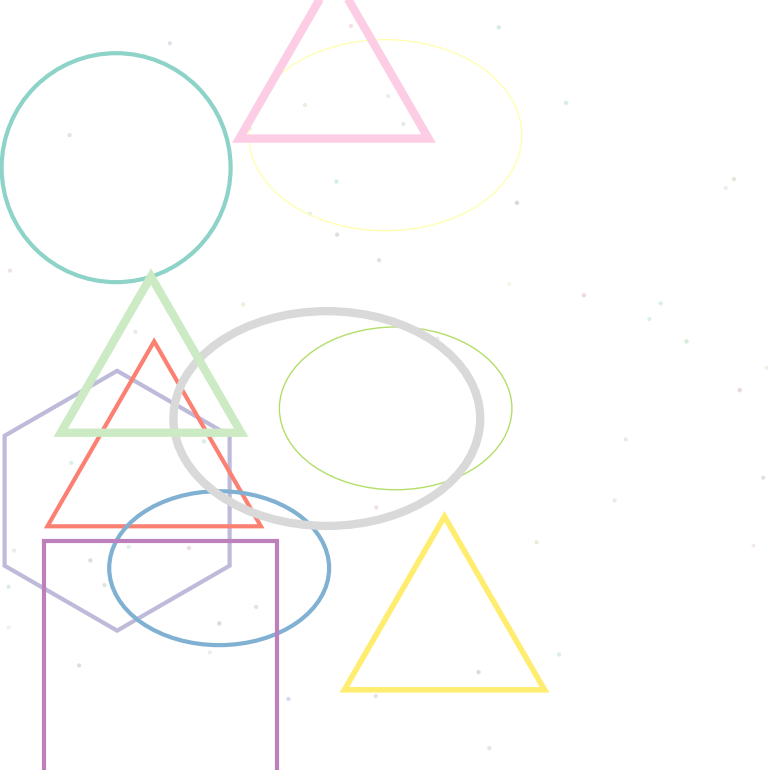[{"shape": "circle", "thickness": 1.5, "radius": 0.74, "center": [0.151, 0.782]}, {"shape": "oval", "thickness": 0.5, "radius": 0.89, "center": [0.5, 0.824]}, {"shape": "hexagon", "thickness": 1.5, "radius": 0.84, "center": [0.152, 0.35]}, {"shape": "triangle", "thickness": 1.5, "radius": 0.8, "center": [0.2, 0.397]}, {"shape": "oval", "thickness": 1.5, "radius": 0.71, "center": [0.285, 0.262]}, {"shape": "oval", "thickness": 0.5, "radius": 0.75, "center": [0.514, 0.47]}, {"shape": "triangle", "thickness": 3, "radius": 0.71, "center": [0.434, 0.891]}, {"shape": "oval", "thickness": 3, "radius": 1.0, "center": [0.424, 0.456]}, {"shape": "square", "thickness": 1.5, "radius": 0.75, "center": [0.208, 0.146]}, {"shape": "triangle", "thickness": 3, "radius": 0.68, "center": [0.196, 0.506]}, {"shape": "triangle", "thickness": 2, "radius": 0.75, "center": [0.577, 0.179]}]